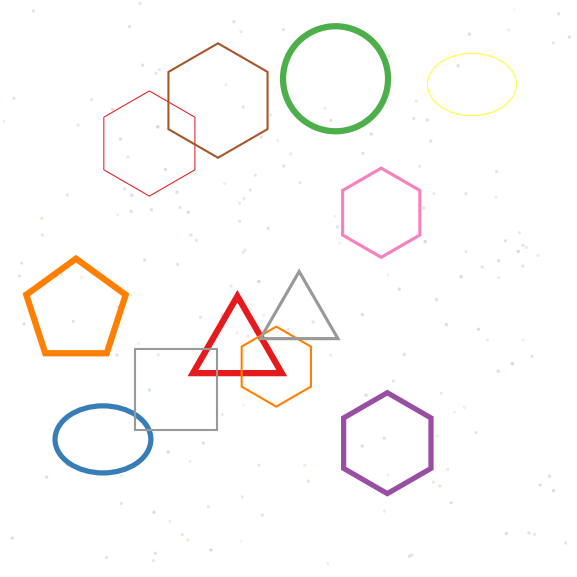[{"shape": "triangle", "thickness": 3, "radius": 0.44, "center": [0.411, 0.397]}, {"shape": "hexagon", "thickness": 0.5, "radius": 0.46, "center": [0.259, 0.751]}, {"shape": "oval", "thickness": 2.5, "radius": 0.41, "center": [0.178, 0.238]}, {"shape": "circle", "thickness": 3, "radius": 0.45, "center": [0.581, 0.863]}, {"shape": "hexagon", "thickness": 2.5, "radius": 0.44, "center": [0.671, 0.232]}, {"shape": "hexagon", "thickness": 1, "radius": 0.35, "center": [0.478, 0.364]}, {"shape": "pentagon", "thickness": 3, "radius": 0.45, "center": [0.132, 0.461]}, {"shape": "oval", "thickness": 0.5, "radius": 0.39, "center": [0.817, 0.853]}, {"shape": "hexagon", "thickness": 1, "radius": 0.5, "center": [0.377, 0.825]}, {"shape": "hexagon", "thickness": 1.5, "radius": 0.39, "center": [0.66, 0.631]}, {"shape": "triangle", "thickness": 1.5, "radius": 0.39, "center": [0.518, 0.452]}, {"shape": "square", "thickness": 1, "radius": 0.35, "center": [0.305, 0.325]}]